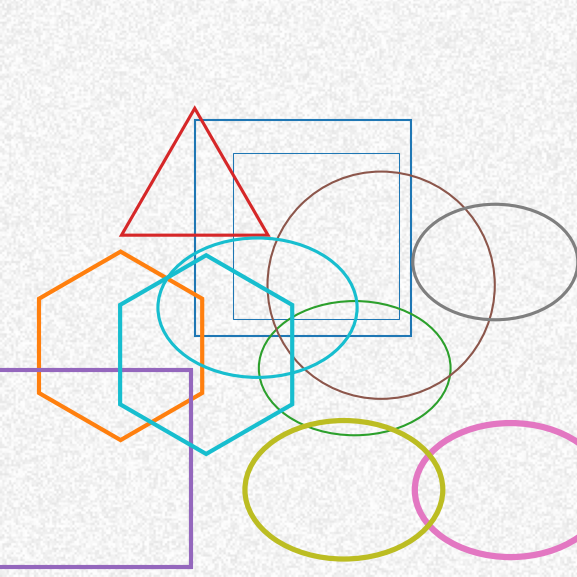[{"shape": "square", "thickness": 1, "radius": 0.94, "center": [0.525, 0.604]}, {"shape": "square", "thickness": 0.5, "radius": 0.72, "center": [0.546, 0.59]}, {"shape": "hexagon", "thickness": 2, "radius": 0.82, "center": [0.209, 0.4]}, {"shape": "oval", "thickness": 1, "radius": 0.83, "center": [0.614, 0.362]}, {"shape": "triangle", "thickness": 1.5, "radius": 0.73, "center": [0.337, 0.665]}, {"shape": "square", "thickness": 2, "radius": 0.85, "center": [0.16, 0.188]}, {"shape": "circle", "thickness": 1, "radius": 0.98, "center": [0.66, 0.505]}, {"shape": "oval", "thickness": 3, "radius": 0.83, "center": [0.884, 0.151]}, {"shape": "oval", "thickness": 1.5, "radius": 0.71, "center": [0.858, 0.545]}, {"shape": "oval", "thickness": 2.5, "radius": 0.86, "center": [0.595, 0.151]}, {"shape": "hexagon", "thickness": 2, "radius": 0.86, "center": [0.357, 0.385]}, {"shape": "oval", "thickness": 1.5, "radius": 0.86, "center": [0.446, 0.466]}]